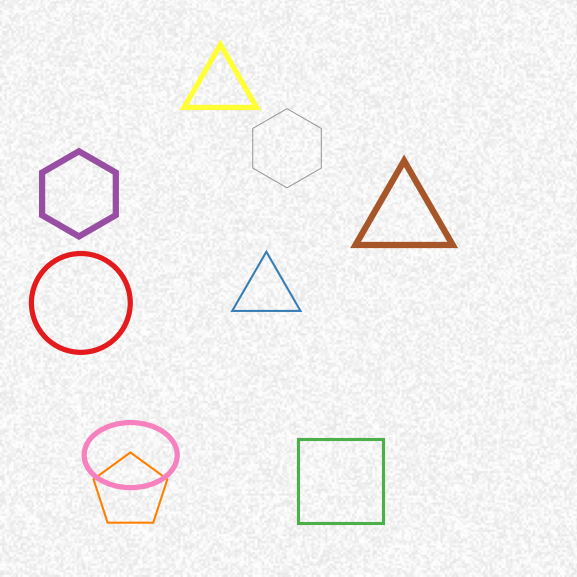[{"shape": "circle", "thickness": 2.5, "radius": 0.43, "center": [0.14, 0.475]}, {"shape": "triangle", "thickness": 1, "radius": 0.34, "center": [0.461, 0.495]}, {"shape": "square", "thickness": 1.5, "radius": 0.37, "center": [0.59, 0.166]}, {"shape": "hexagon", "thickness": 3, "radius": 0.37, "center": [0.137, 0.663]}, {"shape": "pentagon", "thickness": 1, "radius": 0.34, "center": [0.226, 0.148]}, {"shape": "triangle", "thickness": 2.5, "radius": 0.36, "center": [0.382, 0.849]}, {"shape": "triangle", "thickness": 3, "radius": 0.49, "center": [0.7, 0.624]}, {"shape": "oval", "thickness": 2.5, "radius": 0.4, "center": [0.226, 0.211]}, {"shape": "hexagon", "thickness": 0.5, "radius": 0.34, "center": [0.497, 0.742]}]